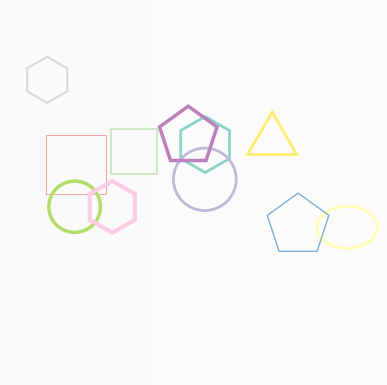[{"shape": "hexagon", "thickness": 2, "radius": 0.36, "center": [0.529, 0.625]}, {"shape": "oval", "thickness": 2, "radius": 0.39, "center": [0.896, 0.41]}, {"shape": "circle", "thickness": 2, "radius": 0.41, "center": [0.529, 0.534]}, {"shape": "square", "thickness": 0.5, "radius": 0.38, "center": [0.196, 0.574]}, {"shape": "pentagon", "thickness": 1, "radius": 0.42, "center": [0.769, 0.415]}, {"shape": "circle", "thickness": 2.5, "radius": 0.33, "center": [0.193, 0.463]}, {"shape": "hexagon", "thickness": 3, "radius": 0.34, "center": [0.29, 0.463]}, {"shape": "hexagon", "thickness": 1.5, "radius": 0.3, "center": [0.122, 0.793]}, {"shape": "pentagon", "thickness": 2.5, "radius": 0.39, "center": [0.486, 0.646]}, {"shape": "square", "thickness": 1.5, "radius": 0.29, "center": [0.346, 0.607]}, {"shape": "triangle", "thickness": 2, "radius": 0.37, "center": [0.702, 0.635]}]